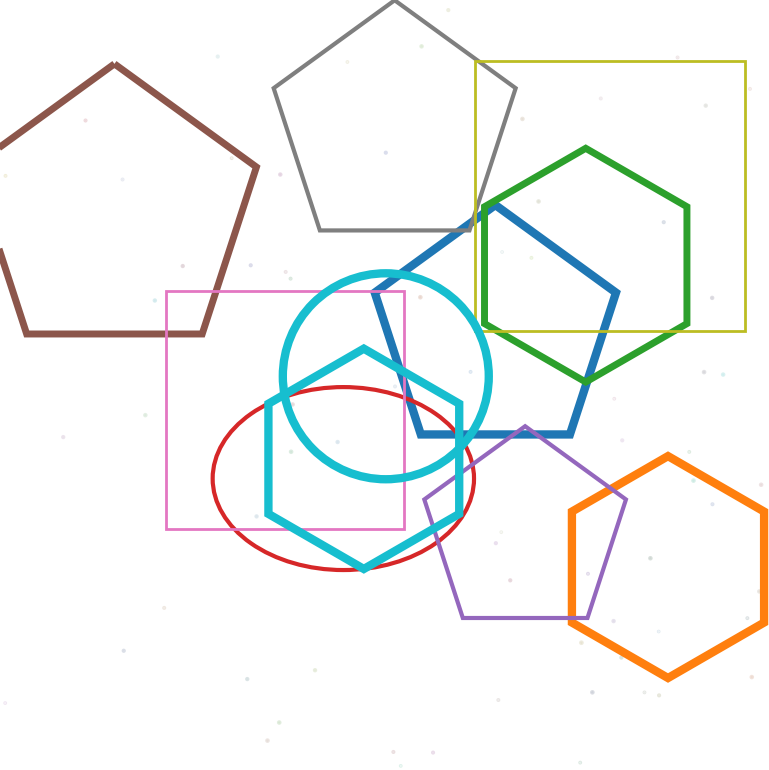[{"shape": "pentagon", "thickness": 3, "radius": 0.82, "center": [0.643, 0.569]}, {"shape": "hexagon", "thickness": 3, "radius": 0.72, "center": [0.868, 0.264]}, {"shape": "hexagon", "thickness": 2.5, "radius": 0.76, "center": [0.761, 0.656]}, {"shape": "oval", "thickness": 1.5, "radius": 0.85, "center": [0.446, 0.378]}, {"shape": "pentagon", "thickness": 1.5, "radius": 0.69, "center": [0.682, 0.309]}, {"shape": "pentagon", "thickness": 2.5, "radius": 0.97, "center": [0.149, 0.723]}, {"shape": "square", "thickness": 1, "radius": 0.77, "center": [0.37, 0.467]}, {"shape": "pentagon", "thickness": 1.5, "radius": 0.83, "center": [0.513, 0.834]}, {"shape": "square", "thickness": 1, "radius": 0.88, "center": [0.792, 0.746]}, {"shape": "hexagon", "thickness": 3, "radius": 0.72, "center": [0.472, 0.404]}, {"shape": "circle", "thickness": 3, "radius": 0.67, "center": [0.501, 0.511]}]